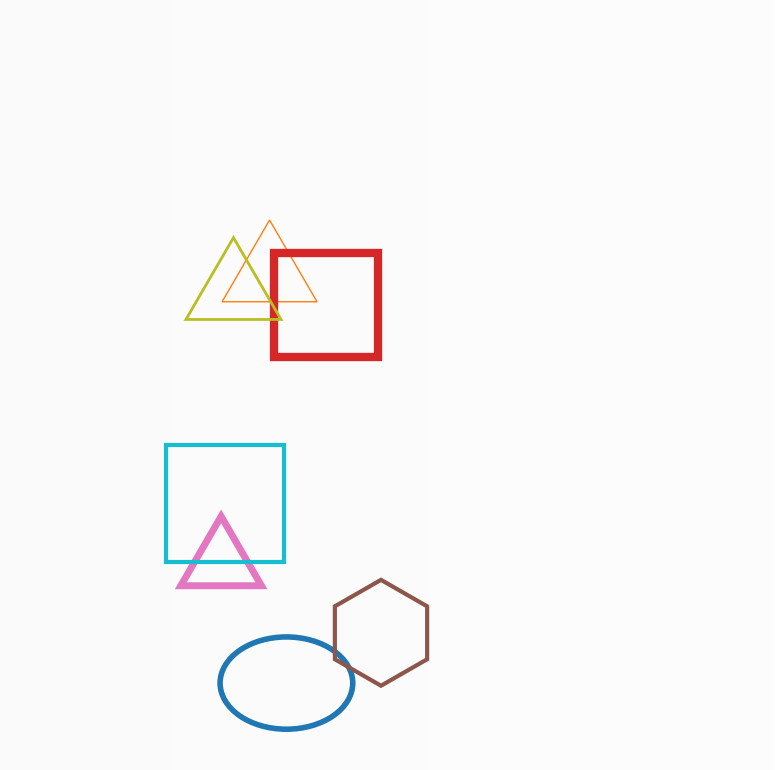[{"shape": "oval", "thickness": 2, "radius": 0.43, "center": [0.37, 0.113]}, {"shape": "triangle", "thickness": 0.5, "radius": 0.35, "center": [0.348, 0.643]}, {"shape": "square", "thickness": 3, "radius": 0.34, "center": [0.42, 0.604]}, {"shape": "hexagon", "thickness": 1.5, "radius": 0.34, "center": [0.492, 0.178]}, {"shape": "triangle", "thickness": 2.5, "radius": 0.3, "center": [0.285, 0.269]}, {"shape": "triangle", "thickness": 1, "radius": 0.35, "center": [0.301, 0.621]}, {"shape": "square", "thickness": 1.5, "radius": 0.38, "center": [0.29, 0.346]}]